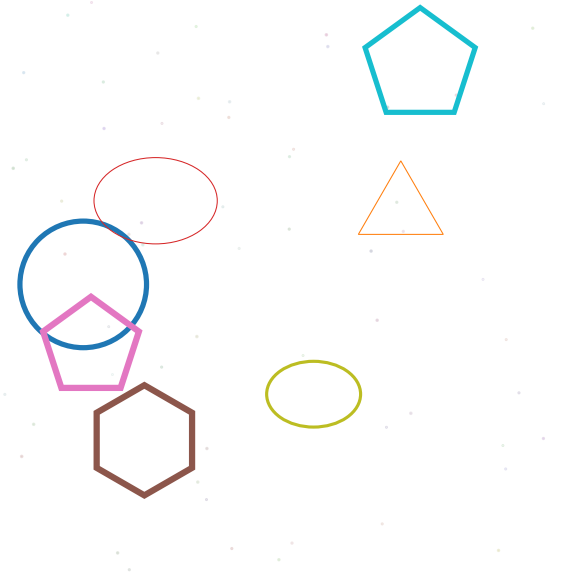[{"shape": "circle", "thickness": 2.5, "radius": 0.55, "center": [0.144, 0.507]}, {"shape": "triangle", "thickness": 0.5, "radius": 0.42, "center": [0.694, 0.636]}, {"shape": "oval", "thickness": 0.5, "radius": 0.53, "center": [0.269, 0.652]}, {"shape": "hexagon", "thickness": 3, "radius": 0.48, "center": [0.25, 0.237]}, {"shape": "pentagon", "thickness": 3, "radius": 0.44, "center": [0.158, 0.398]}, {"shape": "oval", "thickness": 1.5, "radius": 0.41, "center": [0.543, 0.317]}, {"shape": "pentagon", "thickness": 2.5, "radius": 0.5, "center": [0.728, 0.886]}]